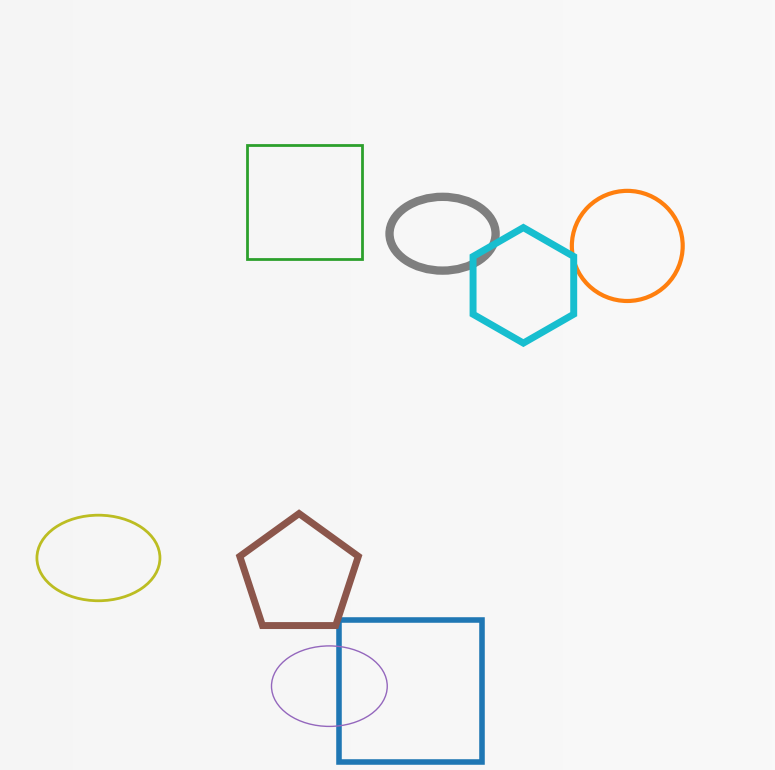[{"shape": "square", "thickness": 2, "radius": 0.46, "center": [0.53, 0.103]}, {"shape": "circle", "thickness": 1.5, "radius": 0.36, "center": [0.809, 0.681]}, {"shape": "square", "thickness": 1, "radius": 0.37, "center": [0.393, 0.737]}, {"shape": "oval", "thickness": 0.5, "radius": 0.37, "center": [0.425, 0.109]}, {"shape": "pentagon", "thickness": 2.5, "radius": 0.4, "center": [0.386, 0.253]}, {"shape": "oval", "thickness": 3, "radius": 0.34, "center": [0.571, 0.696]}, {"shape": "oval", "thickness": 1, "radius": 0.4, "center": [0.127, 0.275]}, {"shape": "hexagon", "thickness": 2.5, "radius": 0.37, "center": [0.675, 0.629]}]